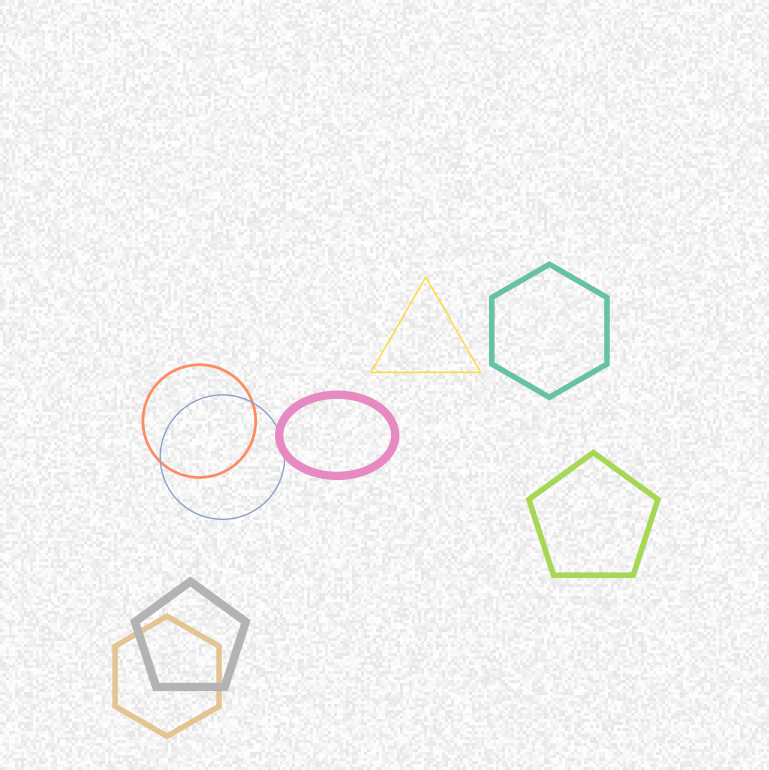[{"shape": "hexagon", "thickness": 2, "radius": 0.43, "center": [0.713, 0.57]}, {"shape": "circle", "thickness": 1, "radius": 0.37, "center": [0.259, 0.453]}, {"shape": "circle", "thickness": 0.5, "radius": 0.4, "center": [0.289, 0.406]}, {"shape": "oval", "thickness": 3, "radius": 0.38, "center": [0.438, 0.435]}, {"shape": "pentagon", "thickness": 2, "radius": 0.44, "center": [0.771, 0.324]}, {"shape": "triangle", "thickness": 0.5, "radius": 0.41, "center": [0.553, 0.558]}, {"shape": "hexagon", "thickness": 2, "radius": 0.39, "center": [0.217, 0.122]}, {"shape": "pentagon", "thickness": 3, "radius": 0.38, "center": [0.247, 0.169]}]